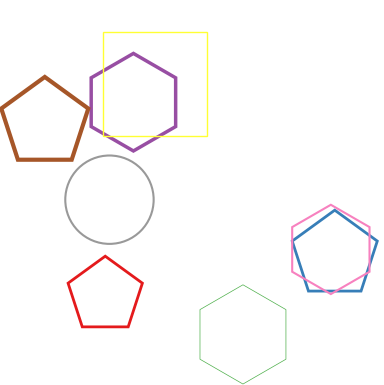[{"shape": "pentagon", "thickness": 2, "radius": 0.51, "center": [0.273, 0.233]}, {"shape": "pentagon", "thickness": 2, "radius": 0.58, "center": [0.869, 0.338]}, {"shape": "hexagon", "thickness": 0.5, "radius": 0.64, "center": [0.631, 0.131]}, {"shape": "hexagon", "thickness": 2.5, "radius": 0.63, "center": [0.347, 0.735]}, {"shape": "square", "thickness": 1, "radius": 0.68, "center": [0.404, 0.782]}, {"shape": "pentagon", "thickness": 3, "radius": 0.59, "center": [0.116, 0.681]}, {"shape": "hexagon", "thickness": 1.5, "radius": 0.58, "center": [0.859, 0.352]}, {"shape": "circle", "thickness": 1.5, "radius": 0.57, "center": [0.284, 0.481]}]